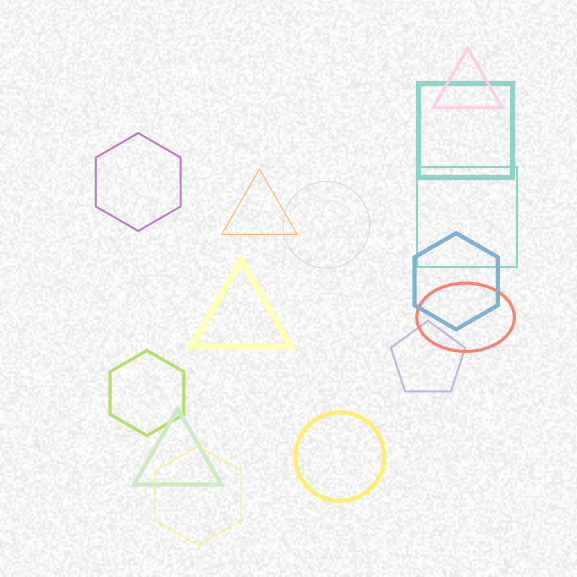[{"shape": "square", "thickness": 2.5, "radius": 0.4, "center": [0.805, 0.774]}, {"shape": "square", "thickness": 1, "radius": 0.43, "center": [0.809, 0.624]}, {"shape": "triangle", "thickness": 3, "radius": 0.5, "center": [0.418, 0.449]}, {"shape": "pentagon", "thickness": 1, "radius": 0.34, "center": [0.741, 0.376]}, {"shape": "oval", "thickness": 1.5, "radius": 0.42, "center": [0.806, 0.45]}, {"shape": "hexagon", "thickness": 2, "radius": 0.42, "center": [0.79, 0.512]}, {"shape": "triangle", "thickness": 0.5, "radius": 0.38, "center": [0.449, 0.631]}, {"shape": "hexagon", "thickness": 1.5, "radius": 0.37, "center": [0.254, 0.319]}, {"shape": "triangle", "thickness": 1.5, "radius": 0.34, "center": [0.81, 0.847]}, {"shape": "circle", "thickness": 0.5, "radius": 0.38, "center": [0.565, 0.61]}, {"shape": "hexagon", "thickness": 1, "radius": 0.42, "center": [0.239, 0.684]}, {"shape": "triangle", "thickness": 2, "radius": 0.44, "center": [0.308, 0.204]}, {"shape": "circle", "thickness": 2, "radius": 0.38, "center": [0.589, 0.209]}, {"shape": "hexagon", "thickness": 0.5, "radius": 0.43, "center": [0.343, 0.141]}]